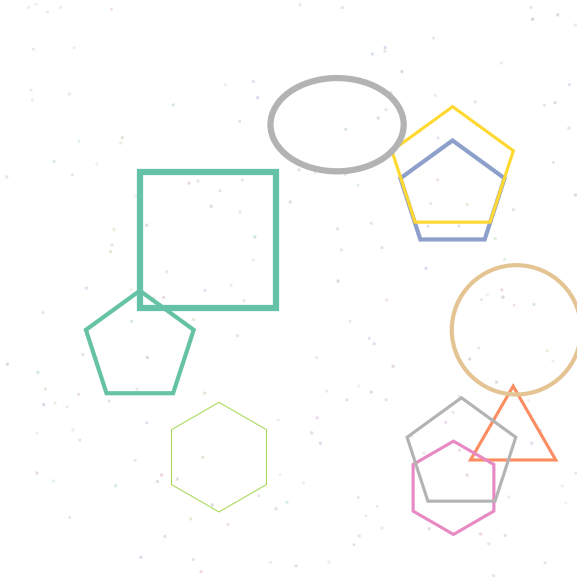[{"shape": "square", "thickness": 3, "radius": 0.59, "center": [0.36, 0.583]}, {"shape": "pentagon", "thickness": 2, "radius": 0.49, "center": [0.242, 0.398]}, {"shape": "triangle", "thickness": 1.5, "radius": 0.43, "center": [0.889, 0.245]}, {"shape": "pentagon", "thickness": 2, "radius": 0.47, "center": [0.784, 0.661]}, {"shape": "hexagon", "thickness": 1.5, "radius": 0.4, "center": [0.785, 0.154]}, {"shape": "hexagon", "thickness": 0.5, "radius": 0.47, "center": [0.379, 0.208]}, {"shape": "pentagon", "thickness": 1.5, "radius": 0.55, "center": [0.784, 0.704]}, {"shape": "circle", "thickness": 2, "radius": 0.56, "center": [0.894, 0.428]}, {"shape": "pentagon", "thickness": 1.5, "radius": 0.49, "center": [0.799, 0.211]}, {"shape": "oval", "thickness": 3, "radius": 0.58, "center": [0.584, 0.783]}]